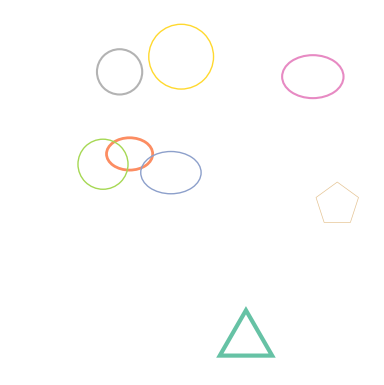[{"shape": "triangle", "thickness": 3, "radius": 0.39, "center": [0.639, 0.116]}, {"shape": "oval", "thickness": 2, "radius": 0.3, "center": [0.337, 0.6]}, {"shape": "oval", "thickness": 1, "radius": 0.39, "center": [0.444, 0.552]}, {"shape": "oval", "thickness": 1.5, "radius": 0.4, "center": [0.813, 0.801]}, {"shape": "circle", "thickness": 1, "radius": 0.33, "center": [0.268, 0.573]}, {"shape": "circle", "thickness": 1, "radius": 0.42, "center": [0.471, 0.853]}, {"shape": "pentagon", "thickness": 0.5, "radius": 0.29, "center": [0.876, 0.469]}, {"shape": "circle", "thickness": 1.5, "radius": 0.29, "center": [0.311, 0.813]}]